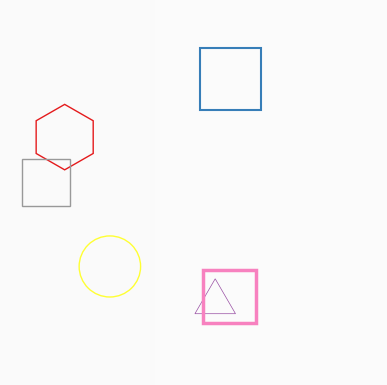[{"shape": "hexagon", "thickness": 1, "radius": 0.42, "center": [0.167, 0.644]}, {"shape": "square", "thickness": 1.5, "radius": 0.4, "center": [0.595, 0.795]}, {"shape": "triangle", "thickness": 0.5, "radius": 0.3, "center": [0.555, 0.215]}, {"shape": "circle", "thickness": 1, "radius": 0.4, "center": [0.284, 0.308]}, {"shape": "square", "thickness": 2.5, "radius": 0.34, "center": [0.593, 0.23]}, {"shape": "square", "thickness": 1, "radius": 0.31, "center": [0.118, 0.526]}]